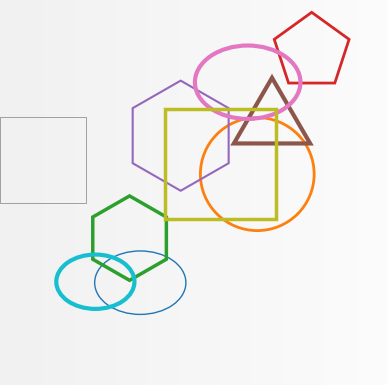[{"shape": "oval", "thickness": 1, "radius": 0.59, "center": [0.362, 0.266]}, {"shape": "circle", "thickness": 2, "radius": 0.73, "center": [0.664, 0.548]}, {"shape": "hexagon", "thickness": 2.5, "radius": 0.55, "center": [0.334, 0.381]}, {"shape": "pentagon", "thickness": 2, "radius": 0.51, "center": [0.804, 0.866]}, {"shape": "hexagon", "thickness": 1.5, "radius": 0.71, "center": [0.466, 0.648]}, {"shape": "triangle", "thickness": 3, "radius": 0.57, "center": [0.702, 0.684]}, {"shape": "oval", "thickness": 3, "radius": 0.68, "center": [0.639, 0.786]}, {"shape": "square", "thickness": 0.5, "radius": 0.56, "center": [0.11, 0.585]}, {"shape": "square", "thickness": 2.5, "radius": 0.72, "center": [0.569, 0.573]}, {"shape": "oval", "thickness": 3, "radius": 0.5, "center": [0.246, 0.268]}]